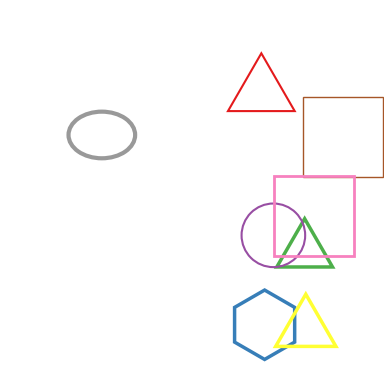[{"shape": "triangle", "thickness": 1.5, "radius": 0.5, "center": [0.679, 0.761]}, {"shape": "hexagon", "thickness": 2.5, "radius": 0.45, "center": [0.687, 0.156]}, {"shape": "triangle", "thickness": 2.5, "radius": 0.42, "center": [0.791, 0.348]}, {"shape": "circle", "thickness": 1.5, "radius": 0.41, "center": [0.71, 0.389]}, {"shape": "triangle", "thickness": 2.5, "radius": 0.45, "center": [0.794, 0.145]}, {"shape": "square", "thickness": 1, "radius": 0.52, "center": [0.892, 0.645]}, {"shape": "square", "thickness": 2, "radius": 0.52, "center": [0.816, 0.439]}, {"shape": "oval", "thickness": 3, "radius": 0.43, "center": [0.265, 0.649]}]